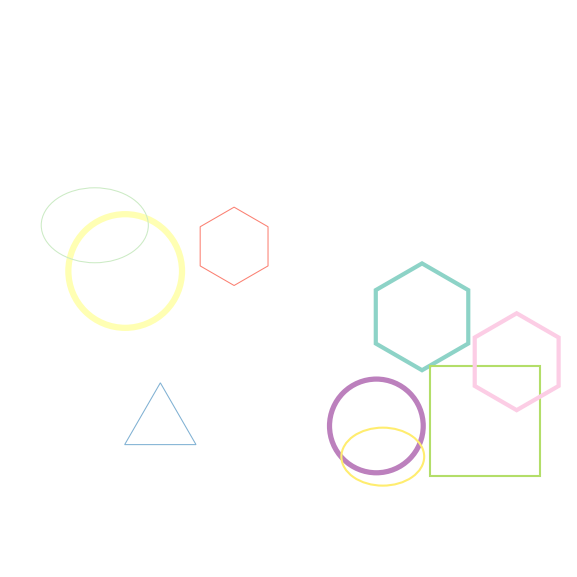[{"shape": "hexagon", "thickness": 2, "radius": 0.46, "center": [0.731, 0.451]}, {"shape": "circle", "thickness": 3, "radius": 0.49, "center": [0.217, 0.53]}, {"shape": "hexagon", "thickness": 0.5, "radius": 0.34, "center": [0.405, 0.573]}, {"shape": "triangle", "thickness": 0.5, "radius": 0.36, "center": [0.278, 0.265]}, {"shape": "square", "thickness": 1, "radius": 0.48, "center": [0.839, 0.27]}, {"shape": "hexagon", "thickness": 2, "radius": 0.42, "center": [0.895, 0.373]}, {"shape": "circle", "thickness": 2.5, "radius": 0.41, "center": [0.652, 0.262]}, {"shape": "oval", "thickness": 0.5, "radius": 0.46, "center": [0.164, 0.609]}, {"shape": "oval", "thickness": 1, "radius": 0.36, "center": [0.663, 0.208]}]